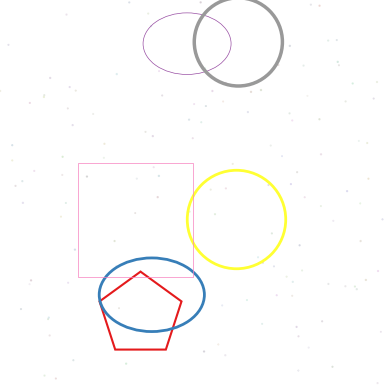[{"shape": "pentagon", "thickness": 1.5, "radius": 0.56, "center": [0.365, 0.183]}, {"shape": "oval", "thickness": 2, "radius": 0.68, "center": [0.394, 0.234]}, {"shape": "oval", "thickness": 0.5, "radius": 0.57, "center": [0.486, 0.887]}, {"shape": "circle", "thickness": 2, "radius": 0.64, "center": [0.614, 0.43]}, {"shape": "square", "thickness": 0.5, "radius": 0.74, "center": [0.352, 0.429]}, {"shape": "circle", "thickness": 2.5, "radius": 0.57, "center": [0.619, 0.891]}]